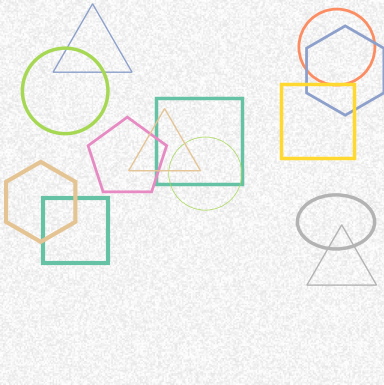[{"shape": "square", "thickness": 2.5, "radius": 0.56, "center": [0.517, 0.633]}, {"shape": "square", "thickness": 3, "radius": 0.43, "center": [0.196, 0.401]}, {"shape": "circle", "thickness": 2, "radius": 0.49, "center": [0.875, 0.878]}, {"shape": "triangle", "thickness": 1, "radius": 0.59, "center": [0.24, 0.872]}, {"shape": "hexagon", "thickness": 2, "radius": 0.58, "center": [0.897, 0.817]}, {"shape": "pentagon", "thickness": 2, "radius": 0.54, "center": [0.331, 0.588]}, {"shape": "circle", "thickness": 0.5, "radius": 0.47, "center": [0.533, 0.549]}, {"shape": "circle", "thickness": 2.5, "radius": 0.56, "center": [0.169, 0.764]}, {"shape": "square", "thickness": 2.5, "radius": 0.48, "center": [0.825, 0.686]}, {"shape": "hexagon", "thickness": 3, "radius": 0.52, "center": [0.106, 0.476]}, {"shape": "triangle", "thickness": 1, "radius": 0.54, "center": [0.428, 0.61]}, {"shape": "triangle", "thickness": 1, "radius": 0.52, "center": [0.888, 0.312]}, {"shape": "oval", "thickness": 2.5, "radius": 0.5, "center": [0.873, 0.424]}]